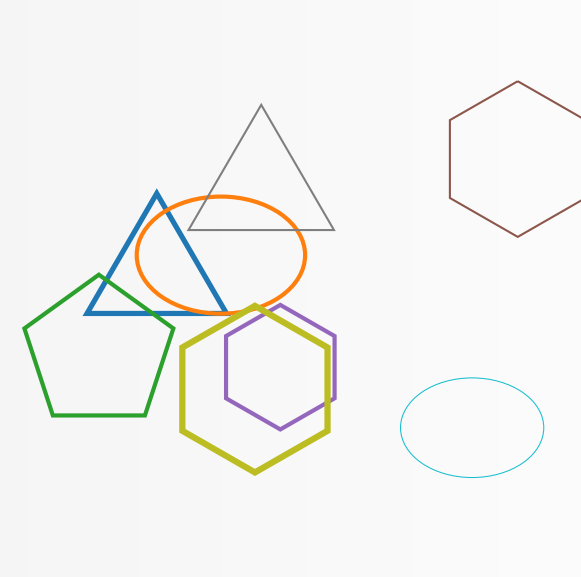[{"shape": "triangle", "thickness": 2.5, "radius": 0.69, "center": [0.27, 0.526]}, {"shape": "oval", "thickness": 2, "radius": 0.72, "center": [0.38, 0.557]}, {"shape": "pentagon", "thickness": 2, "radius": 0.67, "center": [0.17, 0.389]}, {"shape": "hexagon", "thickness": 2, "radius": 0.54, "center": [0.482, 0.363]}, {"shape": "hexagon", "thickness": 1, "radius": 0.67, "center": [0.891, 0.724]}, {"shape": "triangle", "thickness": 1, "radius": 0.72, "center": [0.449, 0.673]}, {"shape": "hexagon", "thickness": 3, "radius": 0.72, "center": [0.439, 0.325]}, {"shape": "oval", "thickness": 0.5, "radius": 0.62, "center": [0.812, 0.258]}]